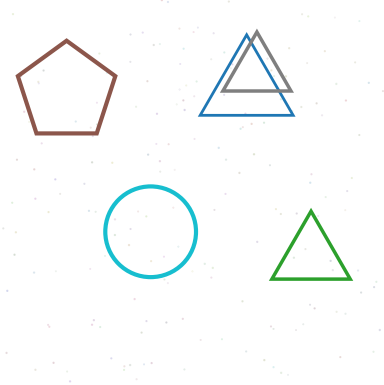[{"shape": "triangle", "thickness": 2, "radius": 0.7, "center": [0.641, 0.77]}, {"shape": "triangle", "thickness": 2.5, "radius": 0.59, "center": [0.808, 0.334]}, {"shape": "pentagon", "thickness": 3, "radius": 0.67, "center": [0.173, 0.761]}, {"shape": "triangle", "thickness": 2.5, "radius": 0.51, "center": [0.667, 0.815]}, {"shape": "circle", "thickness": 3, "radius": 0.59, "center": [0.391, 0.398]}]